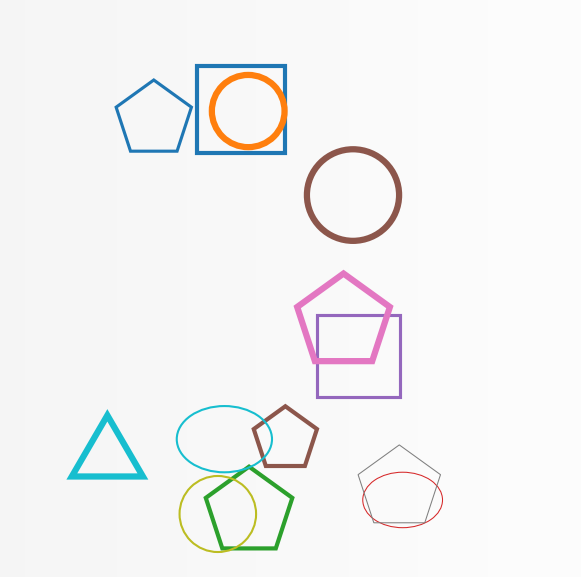[{"shape": "pentagon", "thickness": 1.5, "radius": 0.34, "center": [0.265, 0.792]}, {"shape": "square", "thickness": 2, "radius": 0.38, "center": [0.414, 0.81]}, {"shape": "circle", "thickness": 3, "radius": 0.31, "center": [0.427, 0.807]}, {"shape": "pentagon", "thickness": 2, "radius": 0.39, "center": [0.428, 0.113]}, {"shape": "oval", "thickness": 0.5, "radius": 0.34, "center": [0.693, 0.133]}, {"shape": "square", "thickness": 1.5, "radius": 0.36, "center": [0.617, 0.382]}, {"shape": "circle", "thickness": 3, "radius": 0.4, "center": [0.607, 0.661]}, {"shape": "pentagon", "thickness": 2, "radius": 0.29, "center": [0.491, 0.238]}, {"shape": "pentagon", "thickness": 3, "radius": 0.42, "center": [0.591, 0.442]}, {"shape": "pentagon", "thickness": 0.5, "radius": 0.37, "center": [0.687, 0.154]}, {"shape": "circle", "thickness": 1, "radius": 0.33, "center": [0.375, 0.109]}, {"shape": "triangle", "thickness": 3, "radius": 0.35, "center": [0.185, 0.209]}, {"shape": "oval", "thickness": 1, "radius": 0.41, "center": [0.386, 0.239]}]